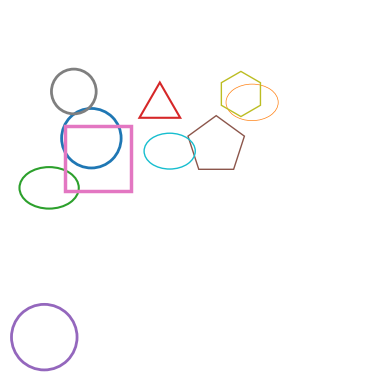[{"shape": "circle", "thickness": 2, "radius": 0.39, "center": [0.237, 0.641]}, {"shape": "oval", "thickness": 0.5, "radius": 0.34, "center": [0.655, 0.734]}, {"shape": "oval", "thickness": 1.5, "radius": 0.39, "center": [0.128, 0.512]}, {"shape": "triangle", "thickness": 1.5, "radius": 0.31, "center": [0.415, 0.725]}, {"shape": "circle", "thickness": 2, "radius": 0.43, "center": [0.115, 0.124]}, {"shape": "pentagon", "thickness": 1, "radius": 0.39, "center": [0.562, 0.623]}, {"shape": "square", "thickness": 2.5, "radius": 0.43, "center": [0.254, 0.588]}, {"shape": "circle", "thickness": 2, "radius": 0.29, "center": [0.192, 0.762]}, {"shape": "hexagon", "thickness": 1, "radius": 0.29, "center": [0.626, 0.756]}, {"shape": "oval", "thickness": 1, "radius": 0.33, "center": [0.441, 0.607]}]